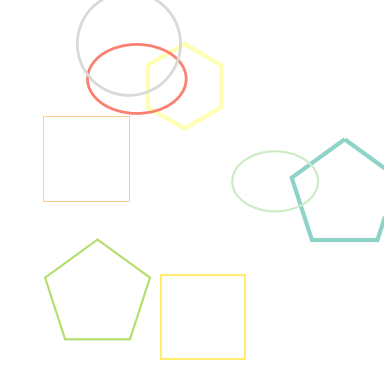[{"shape": "pentagon", "thickness": 3, "radius": 0.72, "center": [0.895, 0.494]}, {"shape": "hexagon", "thickness": 3, "radius": 0.55, "center": [0.479, 0.776]}, {"shape": "oval", "thickness": 2, "radius": 0.64, "center": [0.355, 0.795]}, {"shape": "square", "thickness": 0.5, "radius": 0.56, "center": [0.223, 0.589]}, {"shape": "pentagon", "thickness": 1.5, "radius": 0.72, "center": [0.253, 0.235]}, {"shape": "circle", "thickness": 2, "radius": 0.67, "center": [0.335, 0.886]}, {"shape": "oval", "thickness": 1.5, "radius": 0.56, "center": [0.715, 0.529]}, {"shape": "square", "thickness": 1.5, "radius": 0.55, "center": [0.527, 0.177]}]